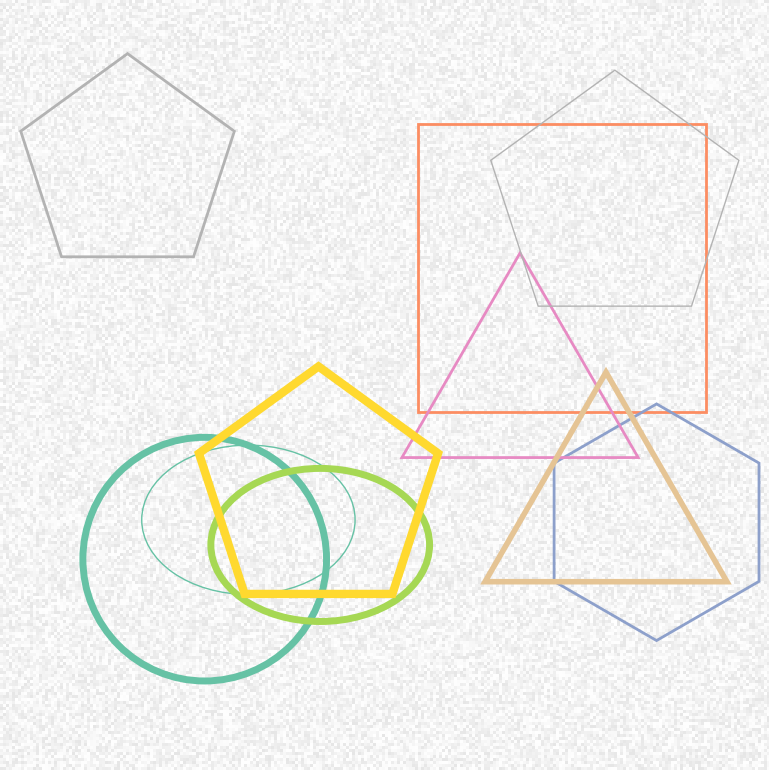[{"shape": "circle", "thickness": 2.5, "radius": 0.79, "center": [0.266, 0.274]}, {"shape": "oval", "thickness": 0.5, "radius": 0.69, "center": [0.323, 0.325]}, {"shape": "square", "thickness": 1, "radius": 0.93, "center": [0.73, 0.652]}, {"shape": "hexagon", "thickness": 1, "radius": 0.77, "center": [0.853, 0.322]}, {"shape": "triangle", "thickness": 1, "radius": 0.89, "center": [0.675, 0.494]}, {"shape": "oval", "thickness": 2.5, "radius": 0.71, "center": [0.416, 0.292]}, {"shape": "pentagon", "thickness": 3, "radius": 0.82, "center": [0.414, 0.361]}, {"shape": "triangle", "thickness": 2, "radius": 0.91, "center": [0.787, 0.335]}, {"shape": "pentagon", "thickness": 1, "radius": 0.73, "center": [0.166, 0.784]}, {"shape": "pentagon", "thickness": 0.5, "radius": 0.85, "center": [0.798, 0.739]}]